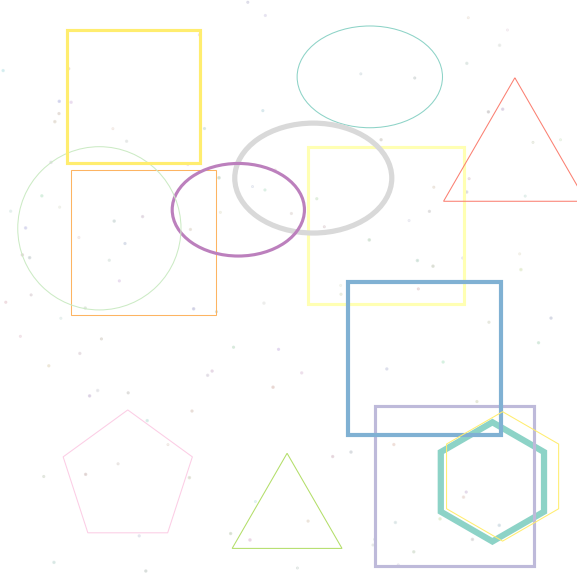[{"shape": "hexagon", "thickness": 3, "radius": 0.52, "center": [0.853, 0.165]}, {"shape": "oval", "thickness": 0.5, "radius": 0.63, "center": [0.64, 0.866]}, {"shape": "square", "thickness": 1.5, "radius": 0.68, "center": [0.668, 0.609]}, {"shape": "square", "thickness": 1.5, "radius": 0.69, "center": [0.788, 0.158]}, {"shape": "triangle", "thickness": 0.5, "radius": 0.71, "center": [0.892, 0.722]}, {"shape": "square", "thickness": 2, "radius": 0.66, "center": [0.735, 0.379]}, {"shape": "square", "thickness": 0.5, "radius": 0.63, "center": [0.248, 0.579]}, {"shape": "triangle", "thickness": 0.5, "radius": 0.55, "center": [0.497, 0.104]}, {"shape": "pentagon", "thickness": 0.5, "radius": 0.59, "center": [0.221, 0.172]}, {"shape": "oval", "thickness": 2.5, "radius": 0.68, "center": [0.542, 0.691]}, {"shape": "oval", "thickness": 1.5, "radius": 0.57, "center": [0.413, 0.636]}, {"shape": "circle", "thickness": 0.5, "radius": 0.71, "center": [0.172, 0.604]}, {"shape": "square", "thickness": 1.5, "radius": 0.58, "center": [0.231, 0.832]}, {"shape": "hexagon", "thickness": 0.5, "radius": 0.56, "center": [0.87, 0.174]}]